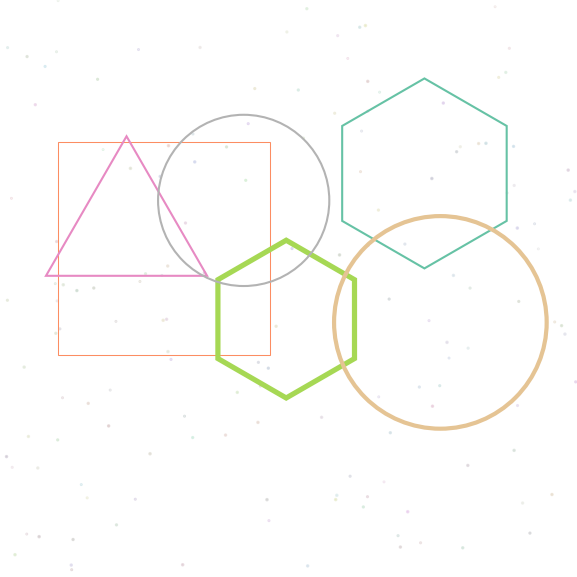[{"shape": "hexagon", "thickness": 1, "radius": 0.82, "center": [0.735, 0.699]}, {"shape": "square", "thickness": 0.5, "radius": 0.92, "center": [0.283, 0.569]}, {"shape": "triangle", "thickness": 1, "radius": 0.81, "center": [0.219, 0.602]}, {"shape": "hexagon", "thickness": 2.5, "radius": 0.68, "center": [0.496, 0.447]}, {"shape": "circle", "thickness": 2, "radius": 0.92, "center": [0.763, 0.441]}, {"shape": "circle", "thickness": 1, "radius": 0.74, "center": [0.422, 0.652]}]